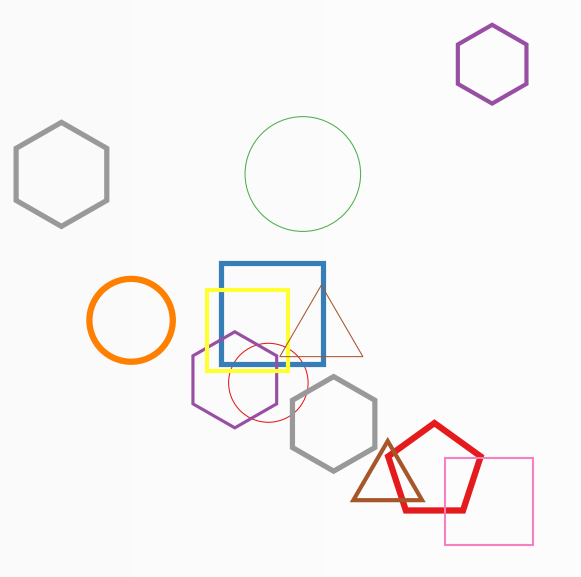[{"shape": "pentagon", "thickness": 3, "radius": 0.42, "center": [0.747, 0.183]}, {"shape": "circle", "thickness": 0.5, "radius": 0.34, "center": [0.462, 0.336]}, {"shape": "square", "thickness": 2.5, "radius": 0.44, "center": [0.468, 0.456]}, {"shape": "circle", "thickness": 0.5, "radius": 0.5, "center": [0.521, 0.698]}, {"shape": "hexagon", "thickness": 1.5, "radius": 0.42, "center": [0.404, 0.341]}, {"shape": "hexagon", "thickness": 2, "radius": 0.34, "center": [0.847, 0.888]}, {"shape": "circle", "thickness": 3, "radius": 0.36, "center": [0.226, 0.445]}, {"shape": "square", "thickness": 2, "radius": 0.35, "center": [0.426, 0.427]}, {"shape": "triangle", "thickness": 2, "radius": 0.34, "center": [0.667, 0.167]}, {"shape": "triangle", "thickness": 0.5, "radius": 0.41, "center": [0.553, 0.423]}, {"shape": "square", "thickness": 1, "radius": 0.38, "center": [0.842, 0.131]}, {"shape": "hexagon", "thickness": 2.5, "radius": 0.45, "center": [0.106, 0.697]}, {"shape": "hexagon", "thickness": 2.5, "radius": 0.41, "center": [0.574, 0.265]}]